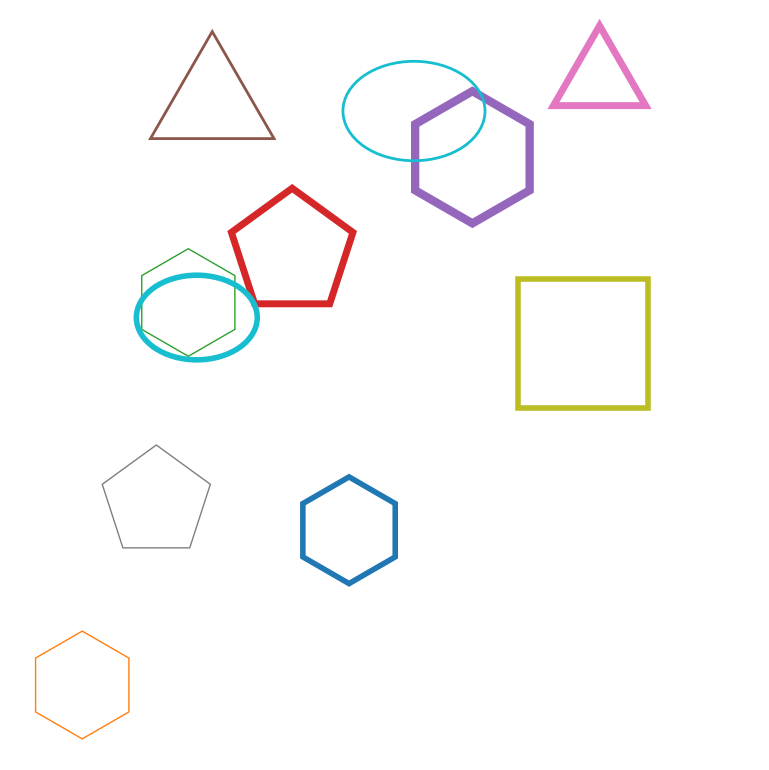[{"shape": "hexagon", "thickness": 2, "radius": 0.35, "center": [0.453, 0.311]}, {"shape": "hexagon", "thickness": 0.5, "radius": 0.35, "center": [0.107, 0.11]}, {"shape": "hexagon", "thickness": 0.5, "radius": 0.35, "center": [0.245, 0.607]}, {"shape": "pentagon", "thickness": 2.5, "radius": 0.41, "center": [0.379, 0.673]}, {"shape": "hexagon", "thickness": 3, "radius": 0.43, "center": [0.614, 0.796]}, {"shape": "triangle", "thickness": 1, "radius": 0.46, "center": [0.276, 0.866]}, {"shape": "triangle", "thickness": 2.5, "radius": 0.35, "center": [0.779, 0.897]}, {"shape": "pentagon", "thickness": 0.5, "radius": 0.37, "center": [0.203, 0.348]}, {"shape": "square", "thickness": 2, "radius": 0.42, "center": [0.757, 0.554]}, {"shape": "oval", "thickness": 2, "radius": 0.39, "center": [0.256, 0.588]}, {"shape": "oval", "thickness": 1, "radius": 0.46, "center": [0.538, 0.856]}]